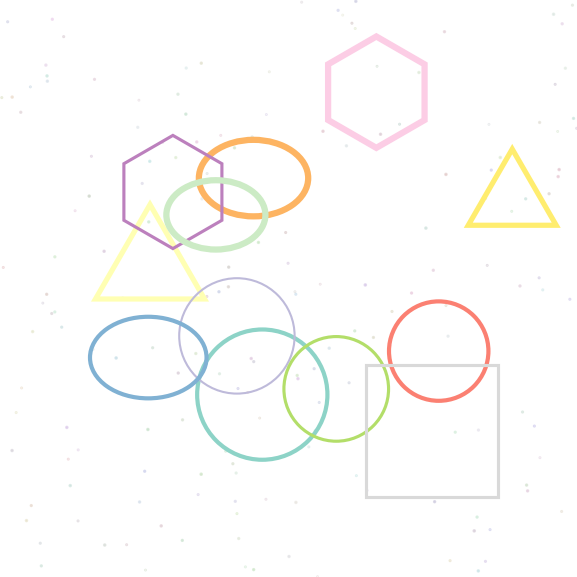[{"shape": "circle", "thickness": 2, "radius": 0.56, "center": [0.454, 0.316]}, {"shape": "triangle", "thickness": 2.5, "radius": 0.55, "center": [0.26, 0.536]}, {"shape": "circle", "thickness": 1, "radius": 0.5, "center": [0.41, 0.417]}, {"shape": "circle", "thickness": 2, "radius": 0.43, "center": [0.76, 0.391]}, {"shape": "oval", "thickness": 2, "radius": 0.5, "center": [0.257, 0.38]}, {"shape": "oval", "thickness": 3, "radius": 0.47, "center": [0.439, 0.691]}, {"shape": "circle", "thickness": 1.5, "radius": 0.45, "center": [0.582, 0.326]}, {"shape": "hexagon", "thickness": 3, "radius": 0.48, "center": [0.652, 0.84]}, {"shape": "square", "thickness": 1.5, "radius": 0.57, "center": [0.747, 0.252]}, {"shape": "hexagon", "thickness": 1.5, "radius": 0.49, "center": [0.299, 0.667]}, {"shape": "oval", "thickness": 3, "radius": 0.43, "center": [0.374, 0.627]}, {"shape": "triangle", "thickness": 2.5, "radius": 0.44, "center": [0.887, 0.653]}]